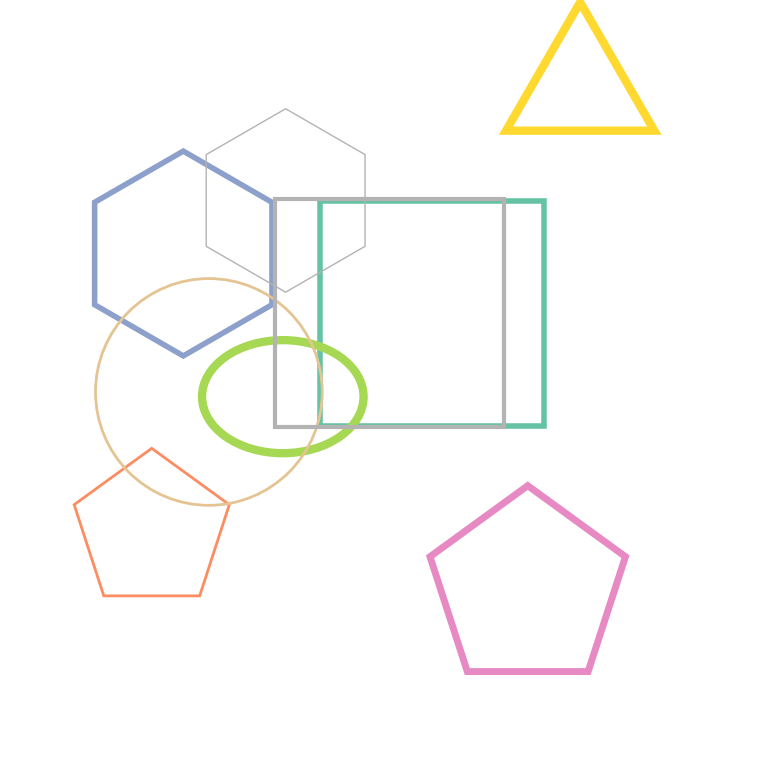[{"shape": "square", "thickness": 2, "radius": 0.73, "center": [0.561, 0.593]}, {"shape": "pentagon", "thickness": 1, "radius": 0.53, "center": [0.197, 0.312]}, {"shape": "hexagon", "thickness": 2, "radius": 0.66, "center": [0.238, 0.671]}, {"shape": "pentagon", "thickness": 2.5, "radius": 0.67, "center": [0.685, 0.236]}, {"shape": "oval", "thickness": 3, "radius": 0.52, "center": [0.367, 0.485]}, {"shape": "triangle", "thickness": 3, "radius": 0.56, "center": [0.753, 0.886]}, {"shape": "circle", "thickness": 1, "radius": 0.74, "center": [0.271, 0.491]}, {"shape": "hexagon", "thickness": 0.5, "radius": 0.6, "center": [0.371, 0.74]}, {"shape": "square", "thickness": 1.5, "radius": 0.74, "center": [0.506, 0.594]}]